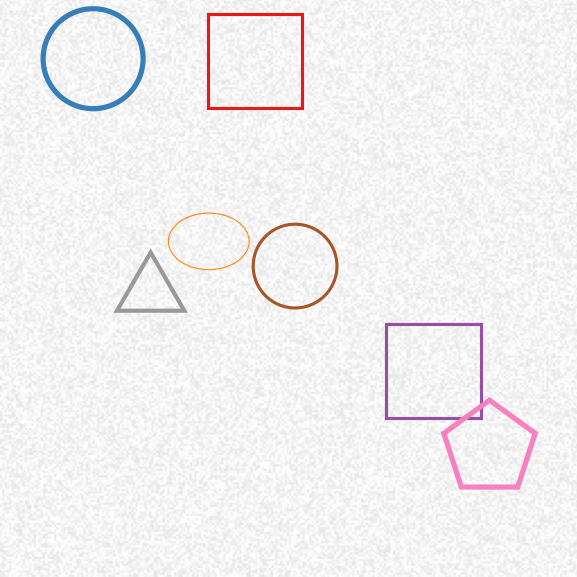[{"shape": "square", "thickness": 1.5, "radius": 0.41, "center": [0.442, 0.893]}, {"shape": "circle", "thickness": 2.5, "radius": 0.43, "center": [0.161, 0.897]}, {"shape": "square", "thickness": 1.5, "radius": 0.41, "center": [0.751, 0.357]}, {"shape": "oval", "thickness": 0.5, "radius": 0.35, "center": [0.362, 0.581]}, {"shape": "circle", "thickness": 1.5, "radius": 0.36, "center": [0.511, 0.538]}, {"shape": "pentagon", "thickness": 2.5, "radius": 0.42, "center": [0.848, 0.223]}, {"shape": "triangle", "thickness": 2, "radius": 0.34, "center": [0.261, 0.495]}]